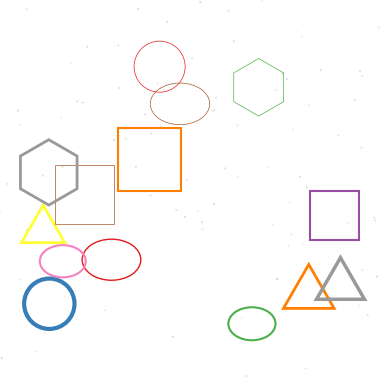[{"shape": "oval", "thickness": 1, "radius": 0.38, "center": [0.29, 0.325]}, {"shape": "circle", "thickness": 0.5, "radius": 0.33, "center": [0.415, 0.827]}, {"shape": "circle", "thickness": 3, "radius": 0.33, "center": [0.128, 0.211]}, {"shape": "oval", "thickness": 1.5, "radius": 0.31, "center": [0.654, 0.159]}, {"shape": "hexagon", "thickness": 0.5, "radius": 0.37, "center": [0.672, 0.773]}, {"shape": "square", "thickness": 1.5, "radius": 0.32, "center": [0.869, 0.44]}, {"shape": "triangle", "thickness": 2, "radius": 0.38, "center": [0.802, 0.237]}, {"shape": "square", "thickness": 1.5, "radius": 0.41, "center": [0.388, 0.586]}, {"shape": "triangle", "thickness": 2, "radius": 0.32, "center": [0.112, 0.402]}, {"shape": "oval", "thickness": 0.5, "radius": 0.39, "center": [0.467, 0.73]}, {"shape": "square", "thickness": 0.5, "radius": 0.38, "center": [0.22, 0.494]}, {"shape": "oval", "thickness": 1.5, "radius": 0.3, "center": [0.163, 0.321]}, {"shape": "triangle", "thickness": 2.5, "radius": 0.36, "center": [0.884, 0.259]}, {"shape": "hexagon", "thickness": 2, "radius": 0.42, "center": [0.127, 0.552]}]